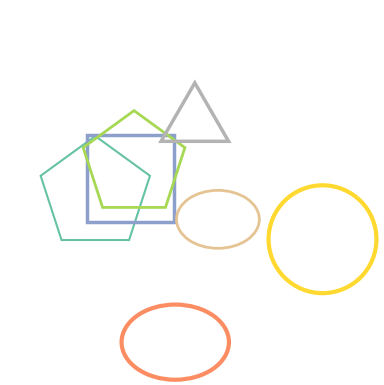[{"shape": "pentagon", "thickness": 1.5, "radius": 0.75, "center": [0.248, 0.497]}, {"shape": "oval", "thickness": 3, "radius": 0.7, "center": [0.455, 0.111]}, {"shape": "square", "thickness": 2.5, "radius": 0.56, "center": [0.34, 0.535]}, {"shape": "pentagon", "thickness": 2, "radius": 0.69, "center": [0.348, 0.574]}, {"shape": "circle", "thickness": 3, "radius": 0.7, "center": [0.838, 0.379]}, {"shape": "oval", "thickness": 2, "radius": 0.54, "center": [0.566, 0.43]}, {"shape": "triangle", "thickness": 2.5, "radius": 0.51, "center": [0.506, 0.684]}]